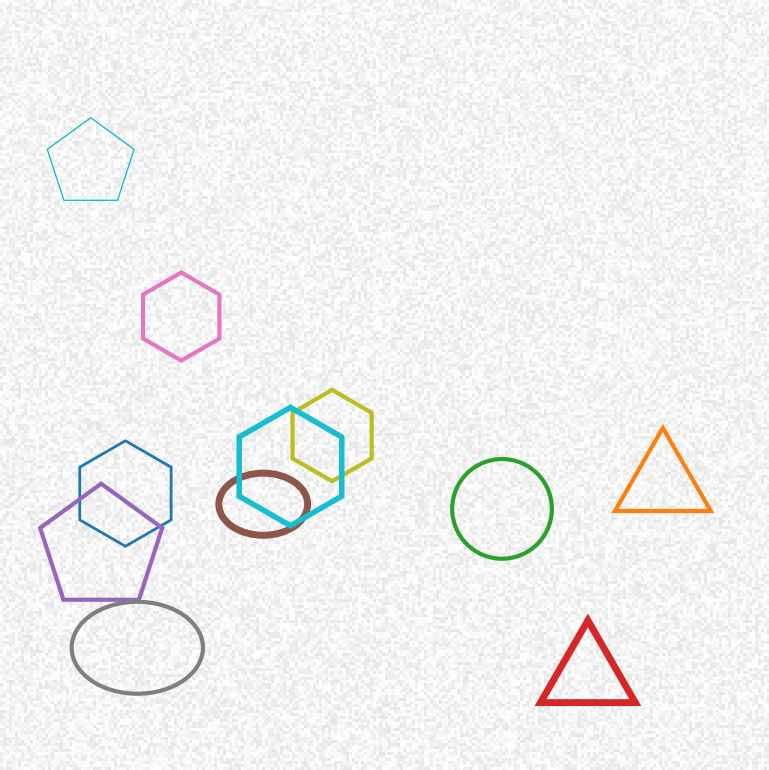[{"shape": "hexagon", "thickness": 1, "radius": 0.34, "center": [0.163, 0.359]}, {"shape": "triangle", "thickness": 1.5, "radius": 0.36, "center": [0.861, 0.372]}, {"shape": "circle", "thickness": 1.5, "radius": 0.32, "center": [0.652, 0.339]}, {"shape": "triangle", "thickness": 2.5, "radius": 0.36, "center": [0.764, 0.123]}, {"shape": "pentagon", "thickness": 1.5, "radius": 0.42, "center": [0.131, 0.289]}, {"shape": "oval", "thickness": 2.5, "radius": 0.29, "center": [0.342, 0.345]}, {"shape": "hexagon", "thickness": 1.5, "radius": 0.29, "center": [0.235, 0.589]}, {"shape": "oval", "thickness": 1.5, "radius": 0.43, "center": [0.178, 0.159]}, {"shape": "hexagon", "thickness": 1.5, "radius": 0.3, "center": [0.431, 0.434]}, {"shape": "pentagon", "thickness": 0.5, "radius": 0.3, "center": [0.118, 0.788]}, {"shape": "hexagon", "thickness": 2, "radius": 0.38, "center": [0.377, 0.394]}]